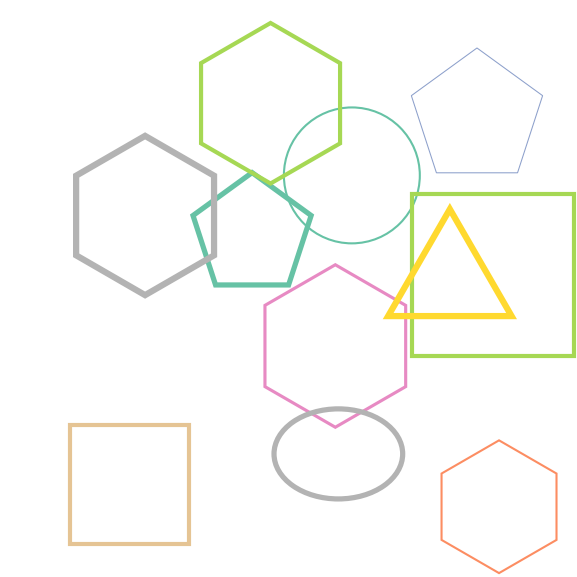[{"shape": "pentagon", "thickness": 2.5, "radius": 0.54, "center": [0.436, 0.593]}, {"shape": "circle", "thickness": 1, "radius": 0.59, "center": [0.609, 0.695]}, {"shape": "hexagon", "thickness": 1, "radius": 0.57, "center": [0.864, 0.122]}, {"shape": "pentagon", "thickness": 0.5, "radius": 0.6, "center": [0.826, 0.797]}, {"shape": "hexagon", "thickness": 1.5, "radius": 0.7, "center": [0.581, 0.4]}, {"shape": "hexagon", "thickness": 2, "radius": 0.69, "center": [0.469, 0.82]}, {"shape": "square", "thickness": 2, "radius": 0.7, "center": [0.854, 0.523]}, {"shape": "triangle", "thickness": 3, "radius": 0.62, "center": [0.779, 0.514]}, {"shape": "square", "thickness": 2, "radius": 0.51, "center": [0.224, 0.16]}, {"shape": "oval", "thickness": 2.5, "radius": 0.56, "center": [0.586, 0.213]}, {"shape": "hexagon", "thickness": 3, "radius": 0.69, "center": [0.251, 0.626]}]